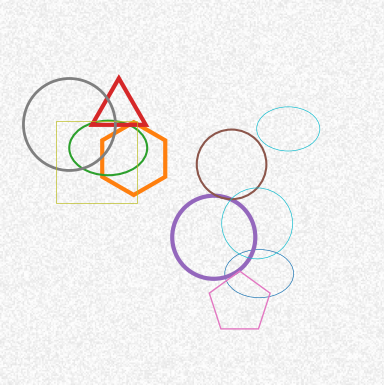[{"shape": "oval", "thickness": 0.5, "radius": 0.45, "center": [0.673, 0.289]}, {"shape": "hexagon", "thickness": 3, "radius": 0.47, "center": [0.347, 0.588]}, {"shape": "oval", "thickness": 1.5, "radius": 0.51, "center": [0.281, 0.616]}, {"shape": "triangle", "thickness": 3, "radius": 0.4, "center": [0.309, 0.716]}, {"shape": "circle", "thickness": 3, "radius": 0.54, "center": [0.555, 0.384]}, {"shape": "circle", "thickness": 1.5, "radius": 0.45, "center": [0.601, 0.573]}, {"shape": "pentagon", "thickness": 1, "radius": 0.42, "center": [0.623, 0.213]}, {"shape": "circle", "thickness": 2, "radius": 0.6, "center": [0.18, 0.677]}, {"shape": "square", "thickness": 0.5, "radius": 0.53, "center": [0.251, 0.58]}, {"shape": "circle", "thickness": 0.5, "radius": 0.46, "center": [0.668, 0.42]}, {"shape": "oval", "thickness": 0.5, "radius": 0.41, "center": [0.749, 0.665]}]